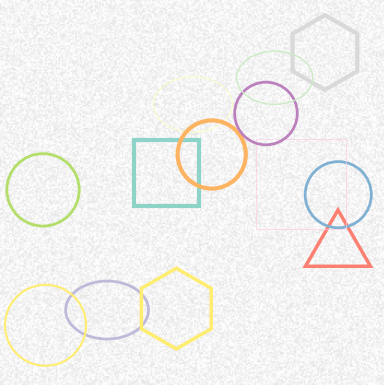[{"shape": "square", "thickness": 3, "radius": 0.43, "center": [0.432, 0.551]}, {"shape": "oval", "thickness": 0.5, "radius": 0.51, "center": [0.501, 0.729]}, {"shape": "oval", "thickness": 2, "radius": 0.54, "center": [0.278, 0.195]}, {"shape": "triangle", "thickness": 2.5, "radius": 0.49, "center": [0.878, 0.357]}, {"shape": "circle", "thickness": 2, "radius": 0.43, "center": [0.879, 0.494]}, {"shape": "circle", "thickness": 3, "radius": 0.44, "center": [0.55, 0.599]}, {"shape": "circle", "thickness": 2, "radius": 0.47, "center": [0.112, 0.507]}, {"shape": "square", "thickness": 0.5, "radius": 0.58, "center": [0.782, 0.522]}, {"shape": "hexagon", "thickness": 3, "radius": 0.49, "center": [0.844, 0.864]}, {"shape": "circle", "thickness": 2, "radius": 0.41, "center": [0.691, 0.705]}, {"shape": "oval", "thickness": 1, "radius": 0.49, "center": [0.713, 0.798]}, {"shape": "circle", "thickness": 1.5, "radius": 0.53, "center": [0.118, 0.155]}, {"shape": "hexagon", "thickness": 2.5, "radius": 0.52, "center": [0.458, 0.198]}]